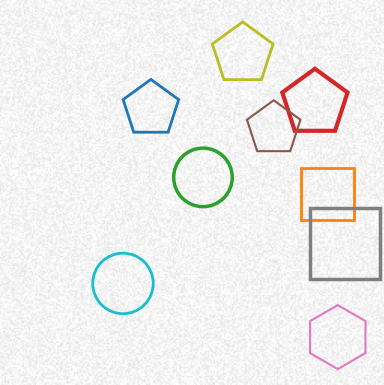[{"shape": "pentagon", "thickness": 2, "radius": 0.38, "center": [0.392, 0.718]}, {"shape": "square", "thickness": 2, "radius": 0.34, "center": [0.851, 0.496]}, {"shape": "circle", "thickness": 2.5, "radius": 0.38, "center": [0.527, 0.539]}, {"shape": "pentagon", "thickness": 3, "radius": 0.45, "center": [0.818, 0.732]}, {"shape": "pentagon", "thickness": 1.5, "radius": 0.37, "center": [0.711, 0.666]}, {"shape": "hexagon", "thickness": 1.5, "radius": 0.42, "center": [0.877, 0.124]}, {"shape": "square", "thickness": 2.5, "radius": 0.46, "center": [0.896, 0.367]}, {"shape": "pentagon", "thickness": 2, "radius": 0.41, "center": [0.63, 0.86]}, {"shape": "circle", "thickness": 2, "radius": 0.39, "center": [0.319, 0.264]}]